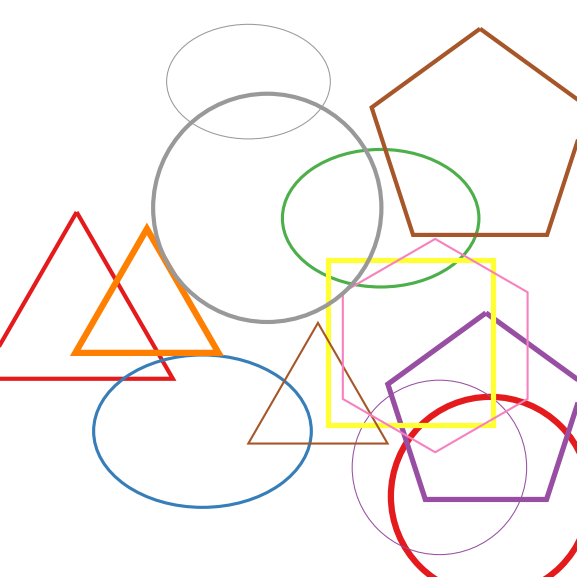[{"shape": "triangle", "thickness": 2, "radius": 0.96, "center": [0.133, 0.439]}, {"shape": "circle", "thickness": 3, "radius": 0.86, "center": [0.849, 0.14]}, {"shape": "oval", "thickness": 1.5, "radius": 0.94, "center": [0.351, 0.253]}, {"shape": "oval", "thickness": 1.5, "radius": 0.85, "center": [0.659, 0.621]}, {"shape": "circle", "thickness": 0.5, "radius": 0.76, "center": [0.761, 0.19]}, {"shape": "pentagon", "thickness": 2.5, "radius": 0.89, "center": [0.841, 0.279]}, {"shape": "triangle", "thickness": 3, "radius": 0.72, "center": [0.254, 0.46]}, {"shape": "square", "thickness": 2.5, "radius": 0.72, "center": [0.711, 0.406]}, {"shape": "triangle", "thickness": 1, "radius": 0.7, "center": [0.551, 0.301]}, {"shape": "pentagon", "thickness": 2, "radius": 0.99, "center": [0.831, 0.752]}, {"shape": "hexagon", "thickness": 1, "radius": 0.92, "center": [0.754, 0.401]}, {"shape": "oval", "thickness": 0.5, "radius": 0.71, "center": [0.43, 0.858]}, {"shape": "circle", "thickness": 2, "radius": 0.99, "center": [0.463, 0.639]}]